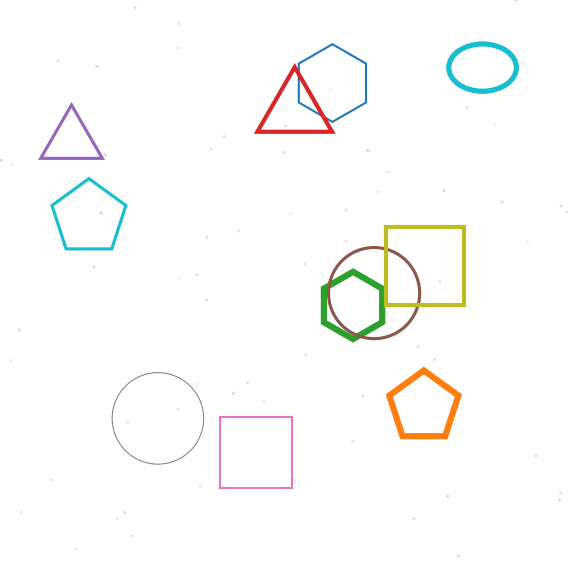[{"shape": "hexagon", "thickness": 1, "radius": 0.34, "center": [0.576, 0.855]}, {"shape": "pentagon", "thickness": 3, "radius": 0.31, "center": [0.734, 0.295]}, {"shape": "hexagon", "thickness": 3, "radius": 0.29, "center": [0.611, 0.47]}, {"shape": "triangle", "thickness": 2, "radius": 0.37, "center": [0.51, 0.808]}, {"shape": "triangle", "thickness": 1.5, "radius": 0.31, "center": [0.124, 0.756]}, {"shape": "circle", "thickness": 1.5, "radius": 0.39, "center": [0.648, 0.492]}, {"shape": "square", "thickness": 1, "radius": 0.31, "center": [0.443, 0.216]}, {"shape": "circle", "thickness": 0.5, "radius": 0.4, "center": [0.273, 0.275]}, {"shape": "square", "thickness": 2, "radius": 0.34, "center": [0.737, 0.538]}, {"shape": "oval", "thickness": 2.5, "radius": 0.29, "center": [0.836, 0.882]}, {"shape": "pentagon", "thickness": 1.5, "radius": 0.34, "center": [0.154, 0.623]}]